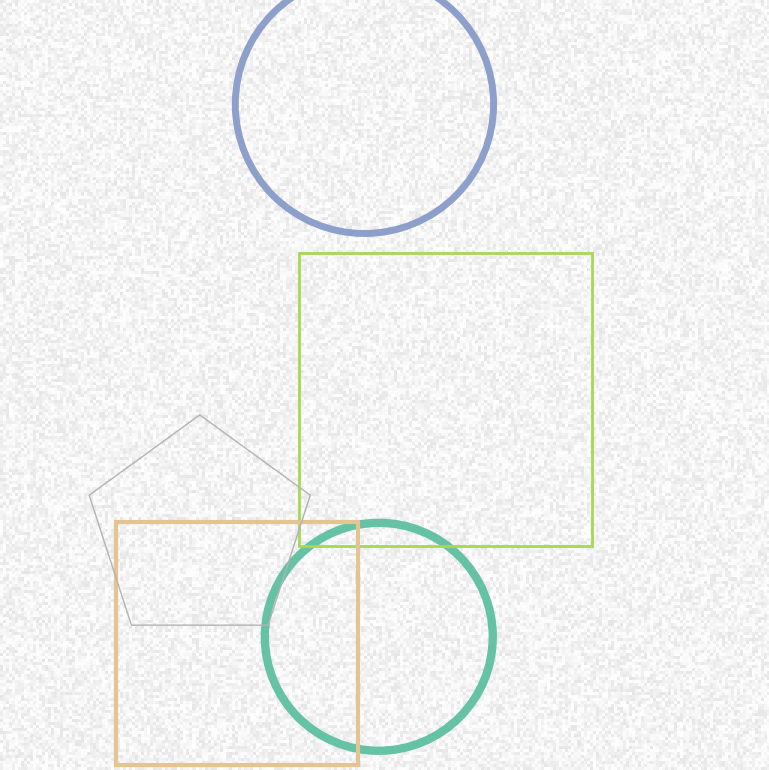[{"shape": "circle", "thickness": 3, "radius": 0.74, "center": [0.492, 0.173]}, {"shape": "circle", "thickness": 2.5, "radius": 0.84, "center": [0.473, 0.865]}, {"shape": "square", "thickness": 1, "radius": 0.95, "center": [0.579, 0.482]}, {"shape": "square", "thickness": 1.5, "radius": 0.79, "center": [0.308, 0.164]}, {"shape": "pentagon", "thickness": 0.5, "radius": 0.75, "center": [0.259, 0.31]}]